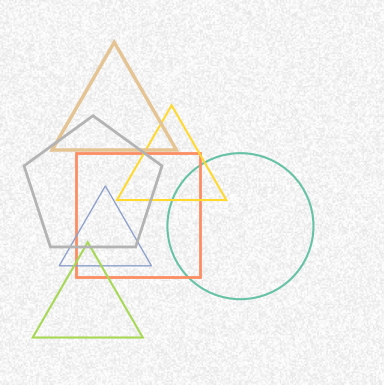[{"shape": "circle", "thickness": 1.5, "radius": 0.95, "center": [0.625, 0.413]}, {"shape": "square", "thickness": 2, "radius": 0.81, "center": [0.359, 0.443]}, {"shape": "triangle", "thickness": 1, "radius": 0.69, "center": [0.274, 0.379]}, {"shape": "triangle", "thickness": 1.5, "radius": 0.83, "center": [0.228, 0.206]}, {"shape": "triangle", "thickness": 1.5, "radius": 0.82, "center": [0.446, 0.562]}, {"shape": "triangle", "thickness": 2.5, "radius": 0.93, "center": [0.297, 0.704]}, {"shape": "pentagon", "thickness": 2, "radius": 0.94, "center": [0.242, 0.511]}]